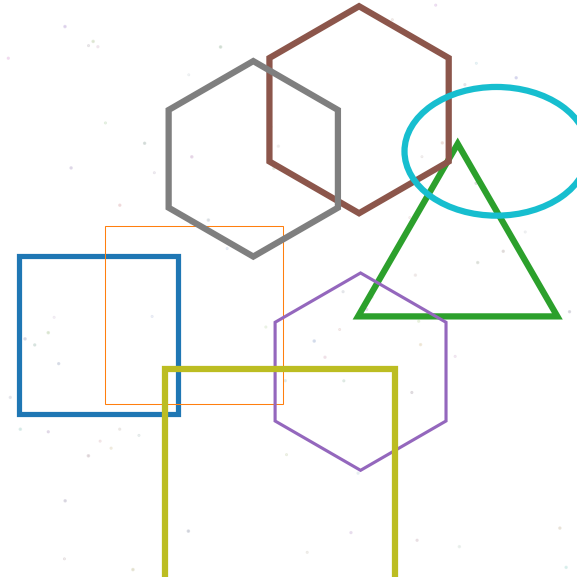[{"shape": "square", "thickness": 2.5, "radius": 0.69, "center": [0.171, 0.419]}, {"shape": "square", "thickness": 0.5, "radius": 0.77, "center": [0.336, 0.453]}, {"shape": "triangle", "thickness": 3, "radius": 1.0, "center": [0.793, 0.551]}, {"shape": "hexagon", "thickness": 1.5, "radius": 0.85, "center": [0.624, 0.356]}, {"shape": "hexagon", "thickness": 3, "radius": 0.9, "center": [0.622, 0.809]}, {"shape": "hexagon", "thickness": 3, "radius": 0.85, "center": [0.439, 0.724]}, {"shape": "square", "thickness": 3, "radius": 1.0, "center": [0.485, 0.161]}, {"shape": "oval", "thickness": 3, "radius": 0.8, "center": [0.86, 0.737]}]